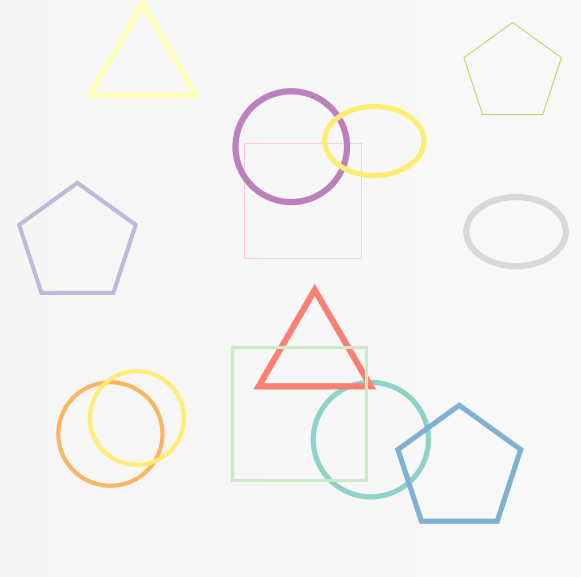[{"shape": "circle", "thickness": 2.5, "radius": 0.5, "center": [0.638, 0.238]}, {"shape": "triangle", "thickness": 2.5, "radius": 0.53, "center": [0.246, 0.887]}, {"shape": "pentagon", "thickness": 2, "radius": 0.53, "center": [0.133, 0.577]}, {"shape": "triangle", "thickness": 3, "radius": 0.56, "center": [0.541, 0.386]}, {"shape": "pentagon", "thickness": 2.5, "radius": 0.55, "center": [0.79, 0.186]}, {"shape": "circle", "thickness": 2, "radius": 0.45, "center": [0.19, 0.248]}, {"shape": "pentagon", "thickness": 0.5, "radius": 0.44, "center": [0.882, 0.872]}, {"shape": "square", "thickness": 0.5, "radius": 0.5, "center": [0.521, 0.652]}, {"shape": "oval", "thickness": 3, "radius": 0.43, "center": [0.888, 0.598]}, {"shape": "circle", "thickness": 3, "radius": 0.48, "center": [0.501, 0.745]}, {"shape": "square", "thickness": 1.5, "radius": 0.58, "center": [0.514, 0.283]}, {"shape": "circle", "thickness": 2, "radius": 0.4, "center": [0.235, 0.275]}, {"shape": "oval", "thickness": 2.5, "radius": 0.43, "center": [0.644, 0.755]}]